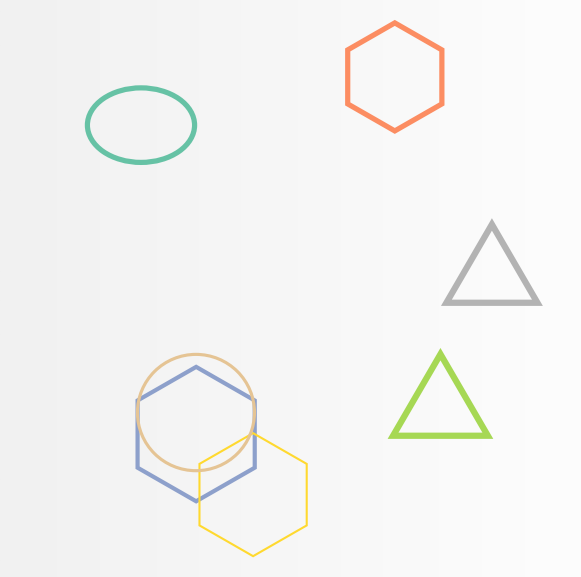[{"shape": "oval", "thickness": 2.5, "radius": 0.46, "center": [0.243, 0.782]}, {"shape": "hexagon", "thickness": 2.5, "radius": 0.47, "center": [0.679, 0.866]}, {"shape": "hexagon", "thickness": 2, "radius": 0.58, "center": [0.337, 0.247]}, {"shape": "triangle", "thickness": 3, "radius": 0.47, "center": [0.758, 0.292]}, {"shape": "hexagon", "thickness": 1, "radius": 0.53, "center": [0.435, 0.143]}, {"shape": "circle", "thickness": 1.5, "radius": 0.5, "center": [0.337, 0.285]}, {"shape": "triangle", "thickness": 3, "radius": 0.45, "center": [0.846, 0.52]}]